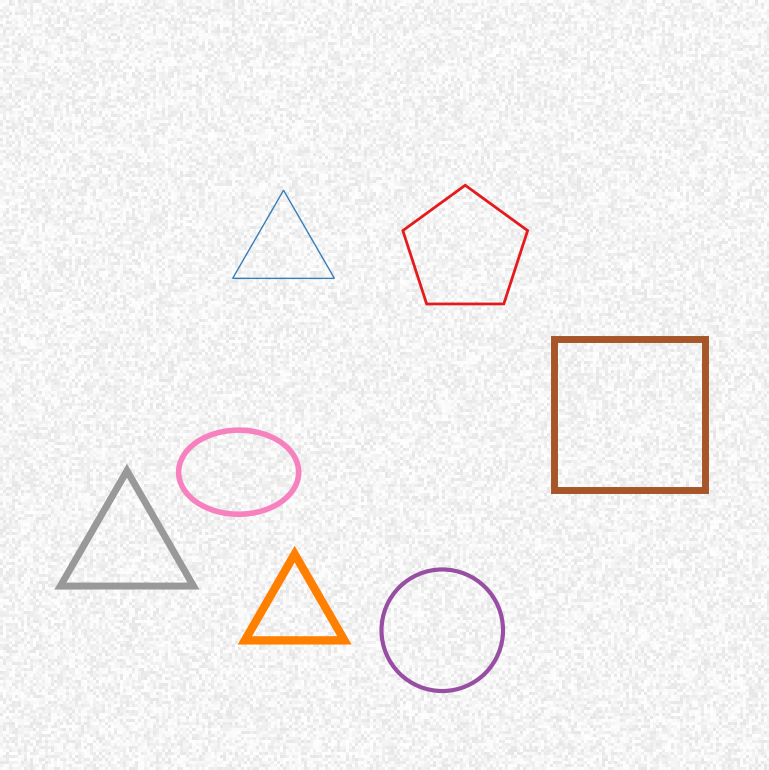[{"shape": "pentagon", "thickness": 1, "radius": 0.43, "center": [0.604, 0.674]}, {"shape": "triangle", "thickness": 0.5, "radius": 0.38, "center": [0.368, 0.677]}, {"shape": "circle", "thickness": 1.5, "radius": 0.39, "center": [0.574, 0.181]}, {"shape": "triangle", "thickness": 3, "radius": 0.37, "center": [0.383, 0.206]}, {"shape": "square", "thickness": 2.5, "radius": 0.49, "center": [0.817, 0.462]}, {"shape": "oval", "thickness": 2, "radius": 0.39, "center": [0.31, 0.387]}, {"shape": "triangle", "thickness": 2.5, "radius": 0.5, "center": [0.165, 0.289]}]